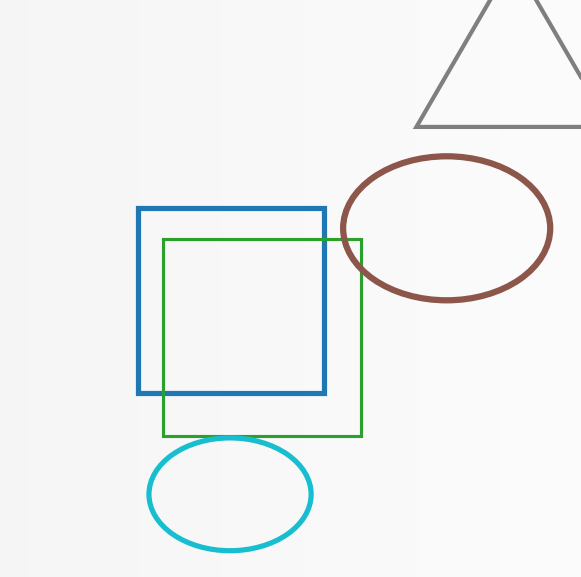[{"shape": "square", "thickness": 2.5, "radius": 0.8, "center": [0.398, 0.479]}, {"shape": "square", "thickness": 1.5, "radius": 0.85, "center": [0.45, 0.416]}, {"shape": "oval", "thickness": 3, "radius": 0.89, "center": [0.768, 0.604]}, {"shape": "triangle", "thickness": 2, "radius": 0.96, "center": [0.883, 0.875]}, {"shape": "oval", "thickness": 2.5, "radius": 0.7, "center": [0.396, 0.143]}]